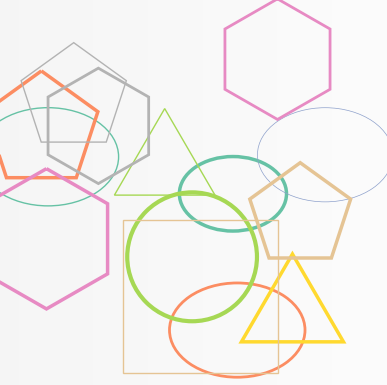[{"shape": "oval", "thickness": 2.5, "radius": 0.69, "center": [0.601, 0.497]}, {"shape": "oval", "thickness": 1, "radius": 0.91, "center": [0.124, 0.593]}, {"shape": "oval", "thickness": 2, "radius": 0.87, "center": [0.612, 0.143]}, {"shape": "pentagon", "thickness": 2.5, "radius": 0.77, "center": [0.107, 0.662]}, {"shape": "oval", "thickness": 0.5, "radius": 0.87, "center": [0.839, 0.598]}, {"shape": "hexagon", "thickness": 2, "radius": 0.78, "center": [0.716, 0.846]}, {"shape": "hexagon", "thickness": 2.5, "radius": 0.91, "center": [0.12, 0.38]}, {"shape": "triangle", "thickness": 1, "radius": 0.75, "center": [0.425, 0.568]}, {"shape": "circle", "thickness": 3, "radius": 0.84, "center": [0.496, 0.333]}, {"shape": "triangle", "thickness": 2.5, "radius": 0.76, "center": [0.755, 0.188]}, {"shape": "pentagon", "thickness": 2.5, "radius": 0.68, "center": [0.775, 0.441]}, {"shape": "square", "thickness": 1, "radius": 1.0, "center": [0.518, 0.23]}, {"shape": "hexagon", "thickness": 2, "radius": 0.75, "center": [0.254, 0.673]}, {"shape": "pentagon", "thickness": 1, "radius": 0.71, "center": [0.19, 0.746]}]